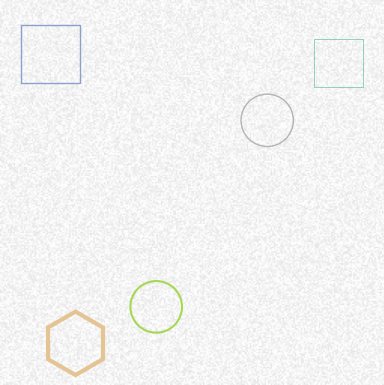[{"shape": "square", "thickness": 0.5, "radius": 0.31, "center": [0.879, 0.837]}, {"shape": "square", "thickness": 1, "radius": 0.38, "center": [0.132, 0.86]}, {"shape": "circle", "thickness": 1.5, "radius": 0.34, "center": [0.406, 0.203]}, {"shape": "hexagon", "thickness": 3, "radius": 0.41, "center": [0.196, 0.108]}, {"shape": "circle", "thickness": 1, "radius": 0.34, "center": [0.694, 0.687]}]